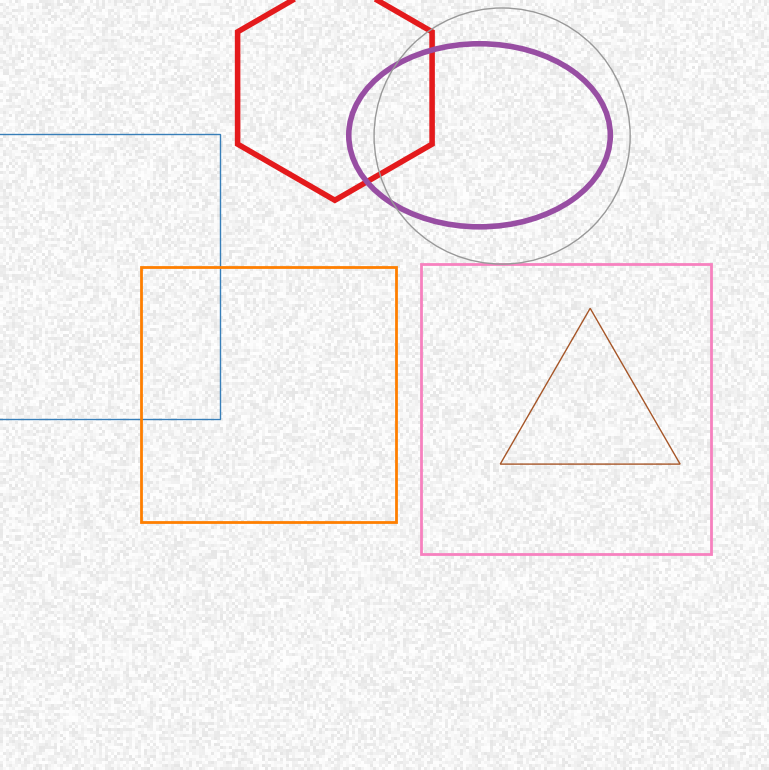[{"shape": "hexagon", "thickness": 2, "radius": 0.73, "center": [0.435, 0.886]}, {"shape": "square", "thickness": 0.5, "radius": 0.93, "center": [0.1, 0.641]}, {"shape": "oval", "thickness": 2, "radius": 0.85, "center": [0.623, 0.824]}, {"shape": "square", "thickness": 1, "radius": 0.83, "center": [0.349, 0.488]}, {"shape": "triangle", "thickness": 0.5, "radius": 0.67, "center": [0.766, 0.465]}, {"shape": "square", "thickness": 1, "radius": 0.94, "center": [0.735, 0.468]}, {"shape": "circle", "thickness": 0.5, "radius": 0.83, "center": [0.652, 0.823]}]